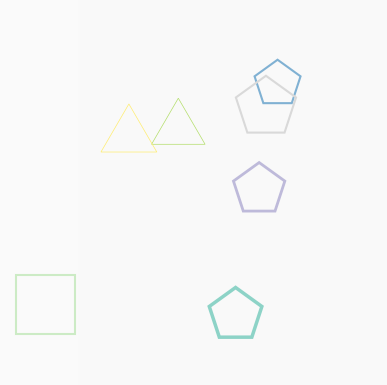[{"shape": "pentagon", "thickness": 2.5, "radius": 0.36, "center": [0.608, 0.182]}, {"shape": "pentagon", "thickness": 2, "radius": 0.35, "center": [0.669, 0.508]}, {"shape": "pentagon", "thickness": 1.5, "radius": 0.31, "center": [0.716, 0.782]}, {"shape": "triangle", "thickness": 0.5, "radius": 0.4, "center": [0.46, 0.665]}, {"shape": "pentagon", "thickness": 1.5, "radius": 0.41, "center": [0.686, 0.722]}, {"shape": "square", "thickness": 1.5, "radius": 0.38, "center": [0.117, 0.208]}, {"shape": "triangle", "thickness": 0.5, "radius": 0.42, "center": [0.333, 0.647]}]